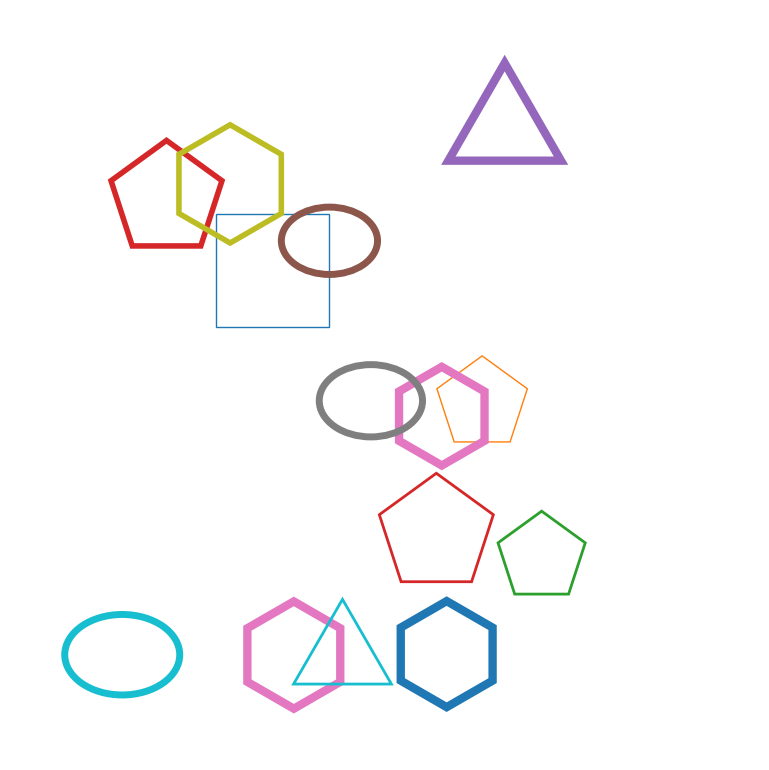[{"shape": "hexagon", "thickness": 3, "radius": 0.34, "center": [0.58, 0.15]}, {"shape": "square", "thickness": 0.5, "radius": 0.37, "center": [0.354, 0.649]}, {"shape": "pentagon", "thickness": 0.5, "radius": 0.31, "center": [0.626, 0.476]}, {"shape": "pentagon", "thickness": 1, "radius": 0.3, "center": [0.703, 0.277]}, {"shape": "pentagon", "thickness": 1, "radius": 0.39, "center": [0.567, 0.308]}, {"shape": "pentagon", "thickness": 2, "radius": 0.38, "center": [0.216, 0.742]}, {"shape": "triangle", "thickness": 3, "radius": 0.42, "center": [0.655, 0.834]}, {"shape": "oval", "thickness": 2.5, "radius": 0.31, "center": [0.428, 0.687]}, {"shape": "hexagon", "thickness": 3, "radius": 0.32, "center": [0.574, 0.46]}, {"shape": "hexagon", "thickness": 3, "radius": 0.35, "center": [0.382, 0.149]}, {"shape": "oval", "thickness": 2.5, "radius": 0.34, "center": [0.482, 0.48]}, {"shape": "hexagon", "thickness": 2, "radius": 0.38, "center": [0.299, 0.761]}, {"shape": "oval", "thickness": 2.5, "radius": 0.37, "center": [0.159, 0.15]}, {"shape": "triangle", "thickness": 1, "radius": 0.37, "center": [0.445, 0.148]}]